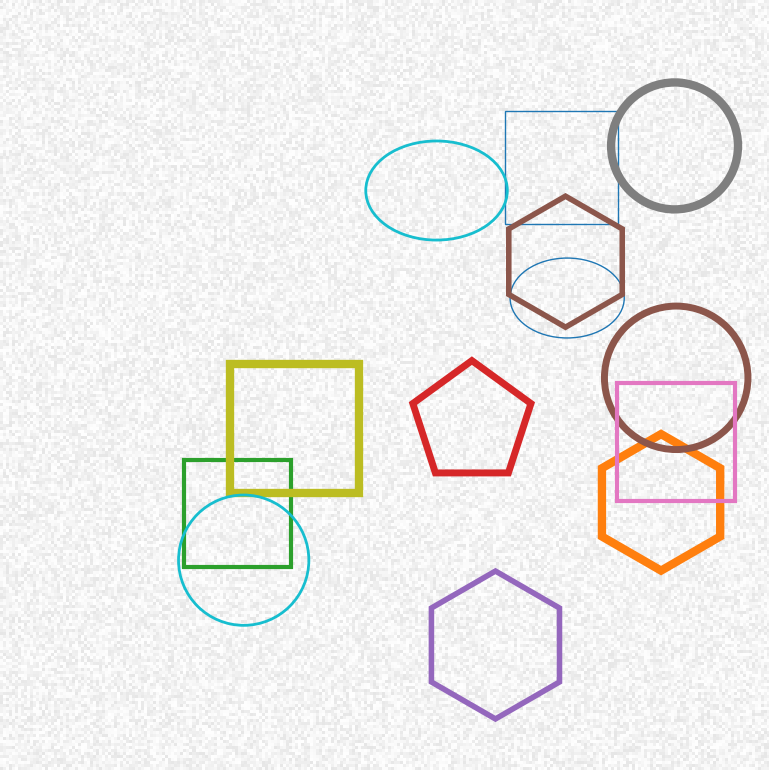[{"shape": "square", "thickness": 0.5, "radius": 0.37, "center": [0.729, 0.783]}, {"shape": "oval", "thickness": 0.5, "radius": 0.37, "center": [0.737, 0.613]}, {"shape": "hexagon", "thickness": 3, "radius": 0.44, "center": [0.859, 0.348]}, {"shape": "square", "thickness": 1.5, "radius": 0.35, "center": [0.308, 0.333]}, {"shape": "pentagon", "thickness": 2.5, "radius": 0.4, "center": [0.613, 0.451]}, {"shape": "hexagon", "thickness": 2, "radius": 0.48, "center": [0.643, 0.162]}, {"shape": "hexagon", "thickness": 2, "radius": 0.43, "center": [0.734, 0.66]}, {"shape": "circle", "thickness": 2.5, "radius": 0.47, "center": [0.878, 0.509]}, {"shape": "square", "thickness": 1.5, "radius": 0.38, "center": [0.877, 0.426]}, {"shape": "circle", "thickness": 3, "radius": 0.41, "center": [0.876, 0.81]}, {"shape": "square", "thickness": 3, "radius": 0.42, "center": [0.382, 0.443]}, {"shape": "oval", "thickness": 1, "radius": 0.46, "center": [0.567, 0.753]}, {"shape": "circle", "thickness": 1, "radius": 0.42, "center": [0.316, 0.272]}]